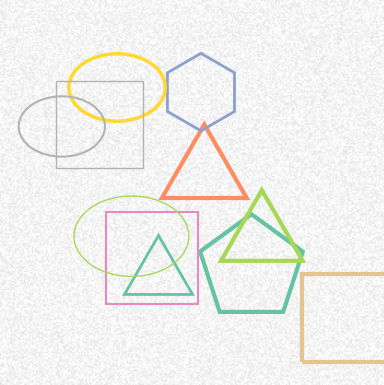[{"shape": "pentagon", "thickness": 3, "radius": 0.7, "center": [0.653, 0.303]}, {"shape": "triangle", "thickness": 2, "radius": 0.51, "center": [0.412, 0.286]}, {"shape": "triangle", "thickness": 3, "radius": 0.64, "center": [0.531, 0.549]}, {"shape": "hexagon", "thickness": 2, "radius": 0.5, "center": [0.522, 0.761]}, {"shape": "square", "thickness": 1.5, "radius": 0.59, "center": [0.394, 0.33]}, {"shape": "triangle", "thickness": 3, "radius": 0.61, "center": [0.68, 0.384]}, {"shape": "oval", "thickness": 1, "radius": 0.75, "center": [0.341, 0.387]}, {"shape": "oval", "thickness": 2.5, "radius": 0.63, "center": [0.304, 0.773]}, {"shape": "square", "thickness": 3, "radius": 0.57, "center": [0.899, 0.174]}, {"shape": "oval", "thickness": 1.5, "radius": 0.56, "center": [0.161, 0.672]}, {"shape": "square", "thickness": 1, "radius": 0.57, "center": [0.258, 0.677]}]